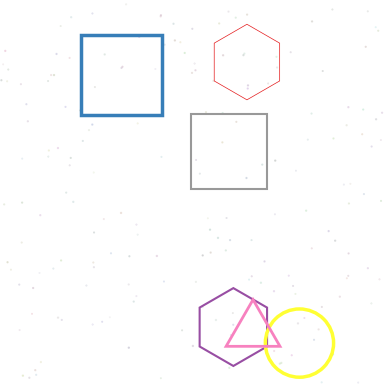[{"shape": "hexagon", "thickness": 0.5, "radius": 0.49, "center": [0.641, 0.839]}, {"shape": "square", "thickness": 2.5, "radius": 0.52, "center": [0.315, 0.805]}, {"shape": "hexagon", "thickness": 1.5, "radius": 0.51, "center": [0.606, 0.151]}, {"shape": "circle", "thickness": 2.5, "radius": 0.44, "center": [0.778, 0.109]}, {"shape": "triangle", "thickness": 2, "radius": 0.4, "center": [0.657, 0.141]}, {"shape": "square", "thickness": 1.5, "radius": 0.49, "center": [0.595, 0.606]}]